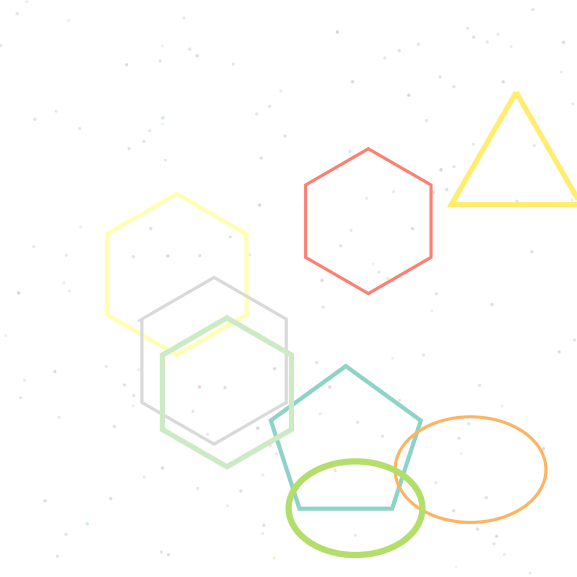[{"shape": "pentagon", "thickness": 2, "radius": 0.68, "center": [0.599, 0.229]}, {"shape": "hexagon", "thickness": 2, "radius": 0.7, "center": [0.306, 0.524]}, {"shape": "hexagon", "thickness": 1.5, "radius": 0.63, "center": [0.638, 0.616]}, {"shape": "oval", "thickness": 1.5, "radius": 0.65, "center": [0.815, 0.186]}, {"shape": "oval", "thickness": 3, "radius": 0.58, "center": [0.616, 0.119]}, {"shape": "hexagon", "thickness": 1.5, "radius": 0.72, "center": [0.371, 0.374]}, {"shape": "hexagon", "thickness": 2.5, "radius": 0.64, "center": [0.393, 0.32]}, {"shape": "triangle", "thickness": 2.5, "radius": 0.65, "center": [0.894, 0.71]}]